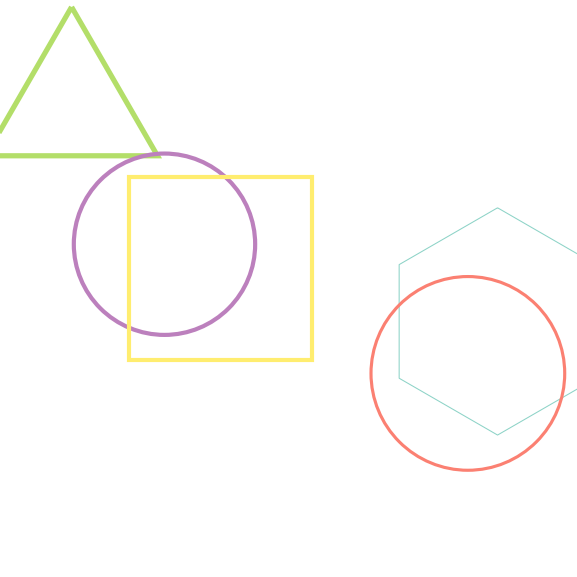[{"shape": "hexagon", "thickness": 0.5, "radius": 0.98, "center": [0.862, 0.443]}, {"shape": "circle", "thickness": 1.5, "radius": 0.84, "center": [0.81, 0.353]}, {"shape": "triangle", "thickness": 2.5, "radius": 0.86, "center": [0.124, 0.815]}, {"shape": "circle", "thickness": 2, "radius": 0.79, "center": [0.285, 0.576]}, {"shape": "square", "thickness": 2, "radius": 0.79, "center": [0.382, 0.534]}]